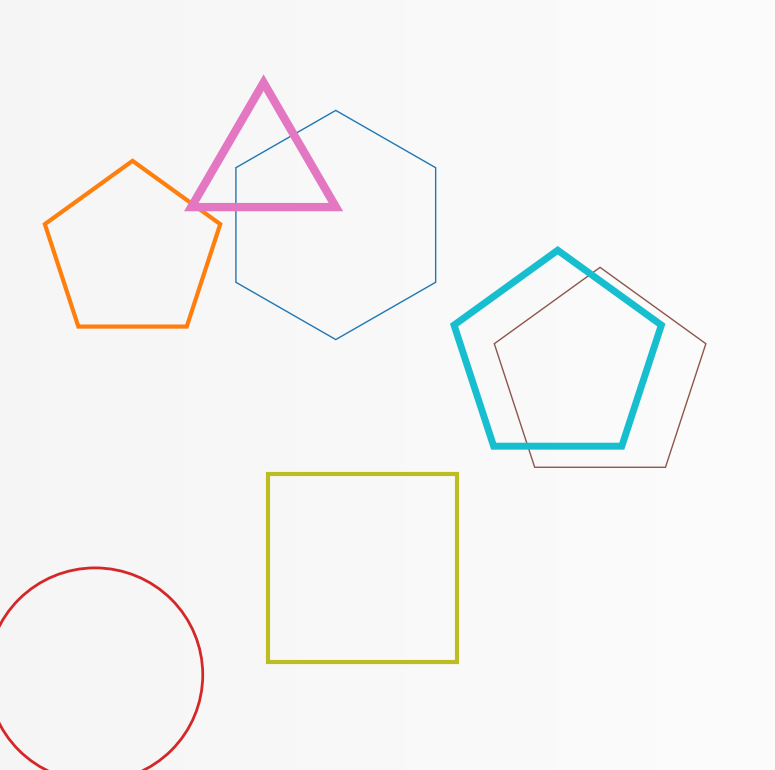[{"shape": "hexagon", "thickness": 0.5, "radius": 0.74, "center": [0.433, 0.708]}, {"shape": "pentagon", "thickness": 1.5, "radius": 0.59, "center": [0.171, 0.672]}, {"shape": "circle", "thickness": 1, "radius": 0.69, "center": [0.123, 0.124]}, {"shape": "pentagon", "thickness": 0.5, "radius": 0.72, "center": [0.774, 0.509]}, {"shape": "triangle", "thickness": 3, "radius": 0.54, "center": [0.34, 0.785]}, {"shape": "square", "thickness": 1.5, "radius": 0.61, "center": [0.468, 0.262]}, {"shape": "pentagon", "thickness": 2.5, "radius": 0.7, "center": [0.72, 0.534]}]